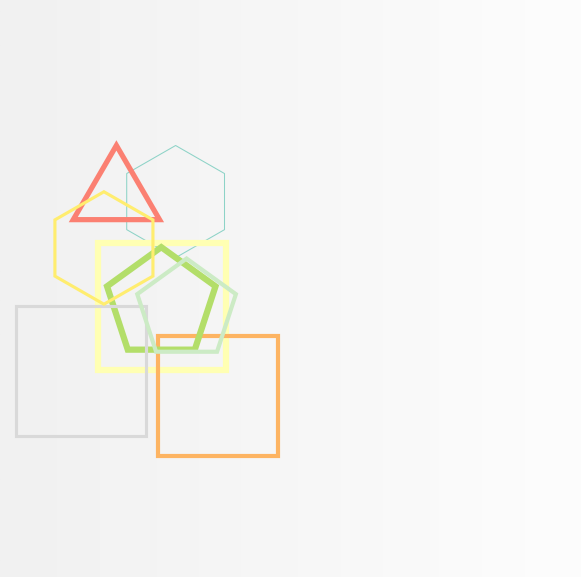[{"shape": "hexagon", "thickness": 0.5, "radius": 0.49, "center": [0.302, 0.65]}, {"shape": "square", "thickness": 3, "radius": 0.55, "center": [0.279, 0.468]}, {"shape": "triangle", "thickness": 2.5, "radius": 0.43, "center": [0.2, 0.662]}, {"shape": "square", "thickness": 2, "radius": 0.52, "center": [0.376, 0.314]}, {"shape": "pentagon", "thickness": 3, "radius": 0.49, "center": [0.277, 0.473]}, {"shape": "square", "thickness": 1.5, "radius": 0.56, "center": [0.139, 0.357]}, {"shape": "pentagon", "thickness": 2, "radius": 0.45, "center": [0.321, 0.462]}, {"shape": "hexagon", "thickness": 1.5, "radius": 0.49, "center": [0.179, 0.57]}]